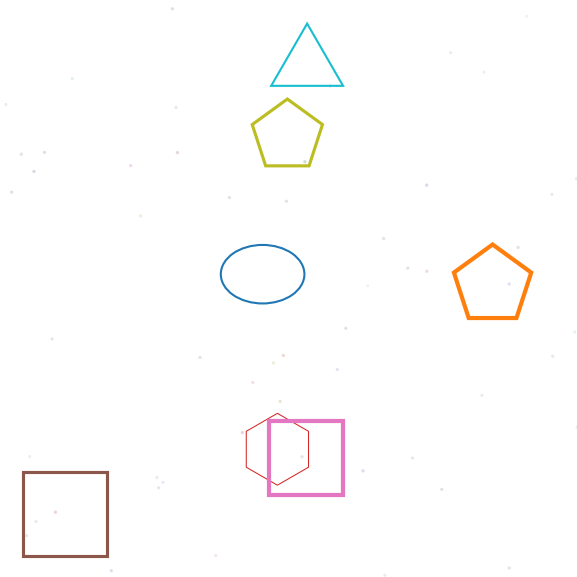[{"shape": "oval", "thickness": 1, "radius": 0.36, "center": [0.455, 0.524]}, {"shape": "pentagon", "thickness": 2, "radius": 0.35, "center": [0.853, 0.505]}, {"shape": "hexagon", "thickness": 0.5, "radius": 0.31, "center": [0.48, 0.221]}, {"shape": "square", "thickness": 1.5, "radius": 0.36, "center": [0.112, 0.109]}, {"shape": "square", "thickness": 2, "radius": 0.32, "center": [0.53, 0.206]}, {"shape": "pentagon", "thickness": 1.5, "radius": 0.32, "center": [0.498, 0.764]}, {"shape": "triangle", "thickness": 1, "radius": 0.36, "center": [0.532, 0.886]}]